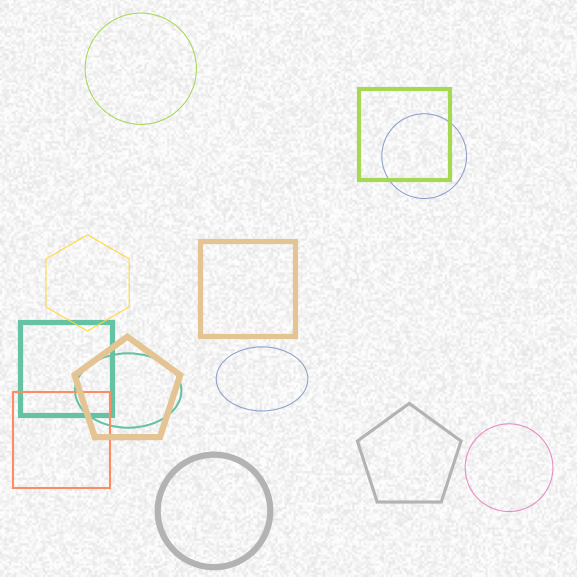[{"shape": "oval", "thickness": 1, "radius": 0.46, "center": [0.222, 0.323]}, {"shape": "square", "thickness": 2.5, "radius": 0.4, "center": [0.114, 0.361]}, {"shape": "square", "thickness": 1, "radius": 0.42, "center": [0.106, 0.237]}, {"shape": "oval", "thickness": 0.5, "radius": 0.4, "center": [0.454, 0.343]}, {"shape": "circle", "thickness": 0.5, "radius": 0.37, "center": [0.735, 0.729]}, {"shape": "circle", "thickness": 0.5, "radius": 0.38, "center": [0.881, 0.189]}, {"shape": "circle", "thickness": 0.5, "radius": 0.48, "center": [0.244, 0.88]}, {"shape": "square", "thickness": 2, "radius": 0.39, "center": [0.7, 0.766]}, {"shape": "hexagon", "thickness": 0.5, "radius": 0.42, "center": [0.152, 0.509]}, {"shape": "pentagon", "thickness": 3, "radius": 0.48, "center": [0.221, 0.32]}, {"shape": "square", "thickness": 2.5, "radius": 0.41, "center": [0.428, 0.5]}, {"shape": "circle", "thickness": 3, "radius": 0.49, "center": [0.371, 0.114]}, {"shape": "pentagon", "thickness": 1.5, "radius": 0.47, "center": [0.709, 0.206]}]